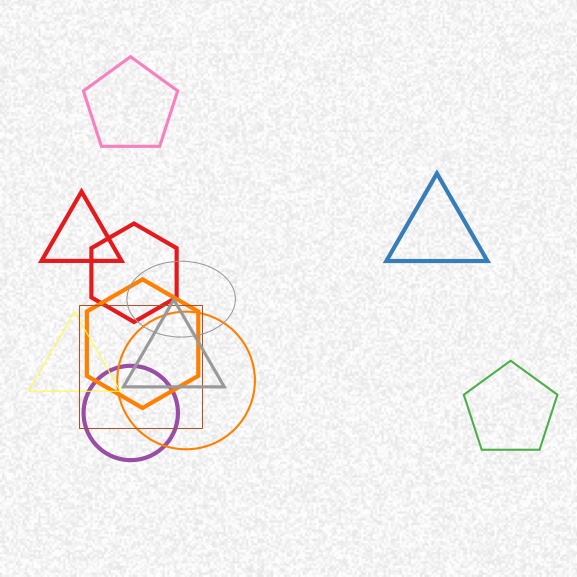[{"shape": "triangle", "thickness": 2, "radius": 0.4, "center": [0.141, 0.587]}, {"shape": "hexagon", "thickness": 2, "radius": 0.43, "center": [0.232, 0.527]}, {"shape": "triangle", "thickness": 2, "radius": 0.51, "center": [0.757, 0.598]}, {"shape": "pentagon", "thickness": 1, "radius": 0.43, "center": [0.884, 0.289]}, {"shape": "circle", "thickness": 2, "radius": 0.41, "center": [0.226, 0.284]}, {"shape": "circle", "thickness": 1, "radius": 0.6, "center": [0.322, 0.34]}, {"shape": "hexagon", "thickness": 2, "radius": 0.56, "center": [0.247, 0.404]}, {"shape": "triangle", "thickness": 0.5, "radius": 0.46, "center": [0.129, 0.368]}, {"shape": "square", "thickness": 0.5, "radius": 0.53, "center": [0.243, 0.364]}, {"shape": "pentagon", "thickness": 1.5, "radius": 0.43, "center": [0.226, 0.815]}, {"shape": "oval", "thickness": 0.5, "radius": 0.47, "center": [0.314, 0.481]}, {"shape": "triangle", "thickness": 1.5, "radius": 0.5, "center": [0.301, 0.38]}]